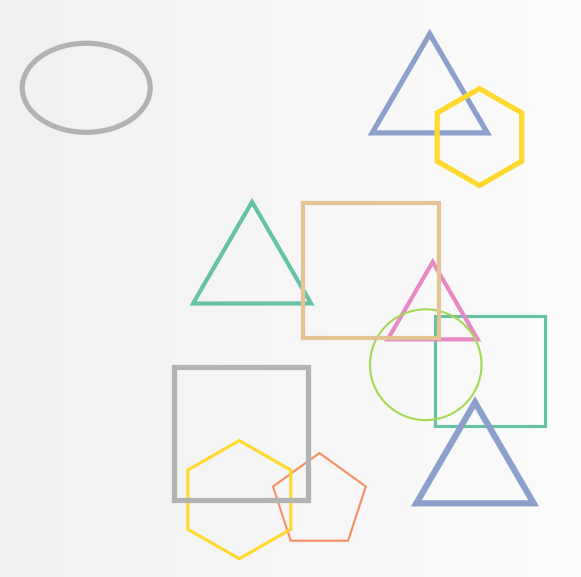[{"shape": "triangle", "thickness": 2, "radius": 0.59, "center": [0.434, 0.532]}, {"shape": "square", "thickness": 1.5, "radius": 0.48, "center": [0.843, 0.357]}, {"shape": "pentagon", "thickness": 1, "radius": 0.42, "center": [0.55, 0.131]}, {"shape": "triangle", "thickness": 2.5, "radius": 0.57, "center": [0.739, 0.826]}, {"shape": "triangle", "thickness": 3, "radius": 0.58, "center": [0.817, 0.186]}, {"shape": "triangle", "thickness": 2, "radius": 0.45, "center": [0.744, 0.456]}, {"shape": "circle", "thickness": 1, "radius": 0.48, "center": [0.732, 0.368]}, {"shape": "hexagon", "thickness": 1.5, "radius": 0.51, "center": [0.412, 0.134]}, {"shape": "hexagon", "thickness": 2.5, "radius": 0.42, "center": [0.825, 0.762]}, {"shape": "square", "thickness": 2, "radius": 0.58, "center": [0.639, 0.53]}, {"shape": "oval", "thickness": 2.5, "radius": 0.55, "center": [0.148, 0.847]}, {"shape": "square", "thickness": 2.5, "radius": 0.58, "center": [0.415, 0.248]}]